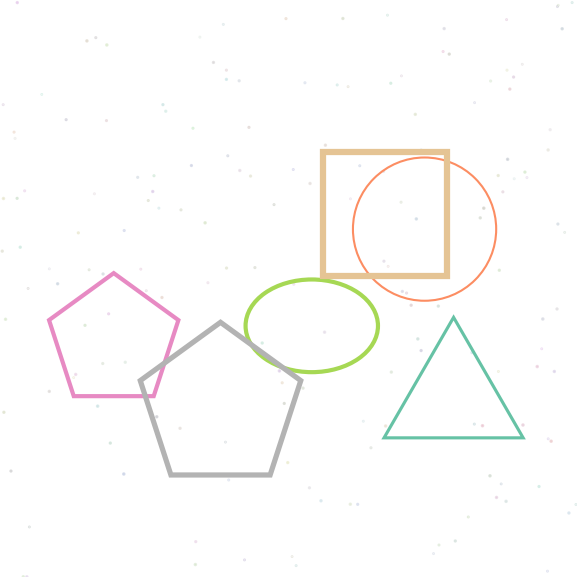[{"shape": "triangle", "thickness": 1.5, "radius": 0.7, "center": [0.785, 0.31]}, {"shape": "circle", "thickness": 1, "radius": 0.62, "center": [0.735, 0.602]}, {"shape": "pentagon", "thickness": 2, "radius": 0.59, "center": [0.197, 0.408]}, {"shape": "oval", "thickness": 2, "radius": 0.57, "center": [0.54, 0.435]}, {"shape": "square", "thickness": 3, "radius": 0.53, "center": [0.667, 0.628]}, {"shape": "pentagon", "thickness": 2.5, "radius": 0.73, "center": [0.382, 0.295]}]